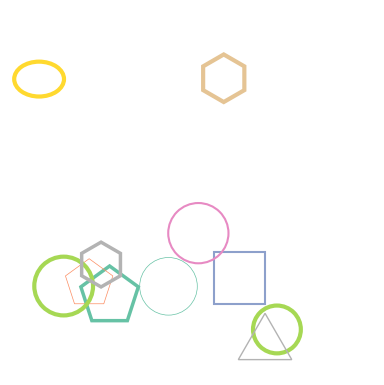[{"shape": "circle", "thickness": 0.5, "radius": 0.37, "center": [0.438, 0.256]}, {"shape": "pentagon", "thickness": 2.5, "radius": 0.39, "center": [0.285, 0.231]}, {"shape": "pentagon", "thickness": 0.5, "radius": 0.32, "center": [0.232, 0.263]}, {"shape": "square", "thickness": 1.5, "radius": 0.33, "center": [0.622, 0.278]}, {"shape": "circle", "thickness": 1.5, "radius": 0.39, "center": [0.515, 0.394]}, {"shape": "circle", "thickness": 3, "radius": 0.31, "center": [0.719, 0.144]}, {"shape": "circle", "thickness": 3, "radius": 0.38, "center": [0.165, 0.257]}, {"shape": "oval", "thickness": 3, "radius": 0.32, "center": [0.102, 0.795]}, {"shape": "hexagon", "thickness": 3, "radius": 0.31, "center": [0.581, 0.797]}, {"shape": "hexagon", "thickness": 2.5, "radius": 0.29, "center": [0.262, 0.313]}, {"shape": "triangle", "thickness": 1, "radius": 0.4, "center": [0.688, 0.106]}]